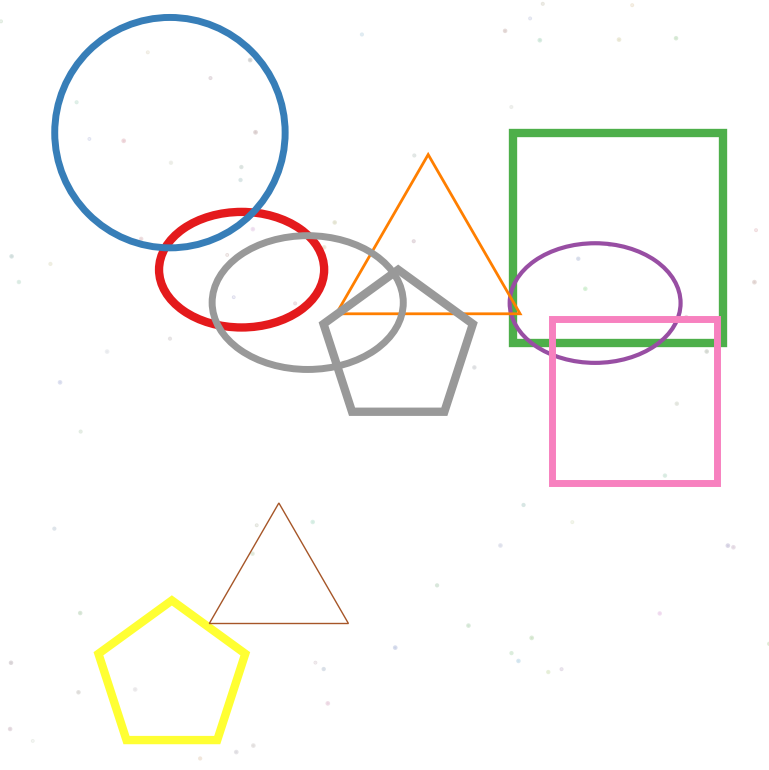[{"shape": "oval", "thickness": 3, "radius": 0.54, "center": [0.314, 0.65]}, {"shape": "circle", "thickness": 2.5, "radius": 0.75, "center": [0.221, 0.828]}, {"shape": "square", "thickness": 3, "radius": 0.68, "center": [0.802, 0.691]}, {"shape": "oval", "thickness": 1.5, "radius": 0.55, "center": [0.773, 0.606]}, {"shape": "triangle", "thickness": 1, "radius": 0.69, "center": [0.556, 0.661]}, {"shape": "pentagon", "thickness": 3, "radius": 0.5, "center": [0.223, 0.12]}, {"shape": "triangle", "thickness": 0.5, "radius": 0.52, "center": [0.362, 0.242]}, {"shape": "square", "thickness": 2.5, "radius": 0.53, "center": [0.824, 0.479]}, {"shape": "oval", "thickness": 2.5, "radius": 0.62, "center": [0.4, 0.607]}, {"shape": "pentagon", "thickness": 3, "radius": 0.51, "center": [0.517, 0.548]}]